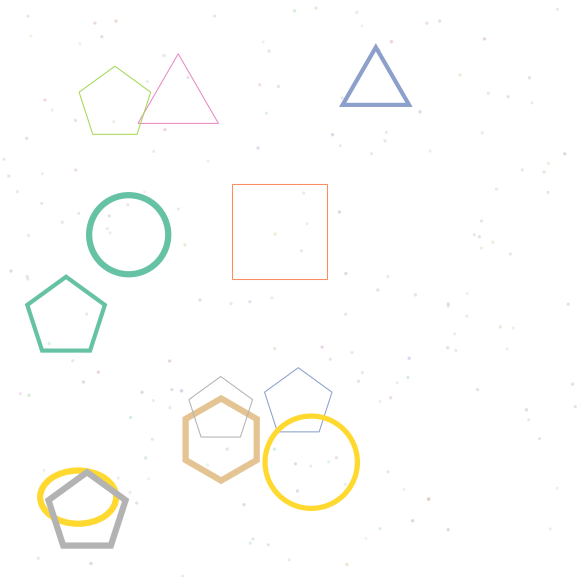[{"shape": "circle", "thickness": 3, "radius": 0.34, "center": [0.223, 0.593]}, {"shape": "pentagon", "thickness": 2, "radius": 0.35, "center": [0.114, 0.449]}, {"shape": "square", "thickness": 0.5, "radius": 0.41, "center": [0.484, 0.598]}, {"shape": "triangle", "thickness": 2, "radius": 0.33, "center": [0.651, 0.851]}, {"shape": "pentagon", "thickness": 0.5, "radius": 0.31, "center": [0.516, 0.301]}, {"shape": "triangle", "thickness": 0.5, "radius": 0.4, "center": [0.309, 0.826]}, {"shape": "pentagon", "thickness": 0.5, "radius": 0.33, "center": [0.199, 0.819]}, {"shape": "oval", "thickness": 3, "radius": 0.33, "center": [0.135, 0.138]}, {"shape": "circle", "thickness": 2.5, "radius": 0.4, "center": [0.539, 0.199]}, {"shape": "hexagon", "thickness": 3, "radius": 0.36, "center": [0.383, 0.238]}, {"shape": "pentagon", "thickness": 3, "radius": 0.35, "center": [0.151, 0.111]}, {"shape": "pentagon", "thickness": 0.5, "radius": 0.29, "center": [0.382, 0.289]}]